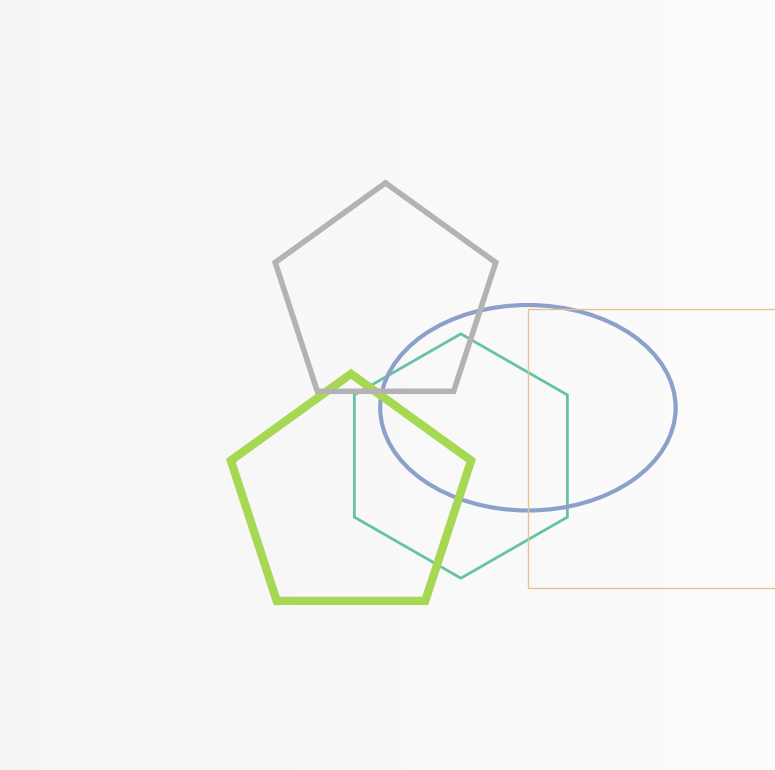[{"shape": "hexagon", "thickness": 1, "radius": 0.79, "center": [0.595, 0.408]}, {"shape": "oval", "thickness": 1.5, "radius": 0.95, "center": [0.681, 0.47]}, {"shape": "pentagon", "thickness": 3, "radius": 0.82, "center": [0.453, 0.351]}, {"shape": "square", "thickness": 0.5, "radius": 0.91, "center": [0.862, 0.417]}, {"shape": "pentagon", "thickness": 2, "radius": 0.75, "center": [0.497, 0.613]}]